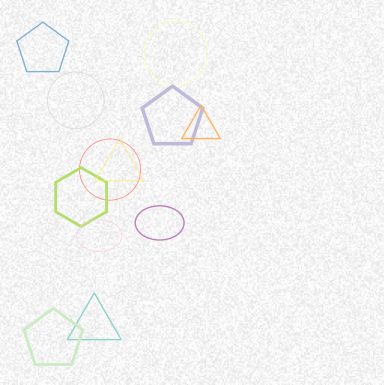[{"shape": "triangle", "thickness": 1, "radius": 0.4, "center": [0.245, 0.158]}, {"shape": "circle", "thickness": 0.5, "radius": 0.41, "center": [0.457, 0.862]}, {"shape": "pentagon", "thickness": 2.5, "radius": 0.41, "center": [0.448, 0.694]}, {"shape": "circle", "thickness": 0.5, "radius": 0.4, "center": [0.286, 0.56]}, {"shape": "pentagon", "thickness": 1, "radius": 0.35, "center": [0.111, 0.871]}, {"shape": "triangle", "thickness": 1, "radius": 0.29, "center": [0.522, 0.669]}, {"shape": "hexagon", "thickness": 2, "radius": 0.38, "center": [0.211, 0.488]}, {"shape": "oval", "thickness": 0.5, "radius": 0.29, "center": [0.258, 0.388]}, {"shape": "circle", "thickness": 0.5, "radius": 0.37, "center": [0.197, 0.739]}, {"shape": "oval", "thickness": 1, "radius": 0.32, "center": [0.415, 0.421]}, {"shape": "pentagon", "thickness": 2, "radius": 0.4, "center": [0.138, 0.118]}, {"shape": "triangle", "thickness": 0.5, "radius": 0.37, "center": [0.311, 0.567]}]